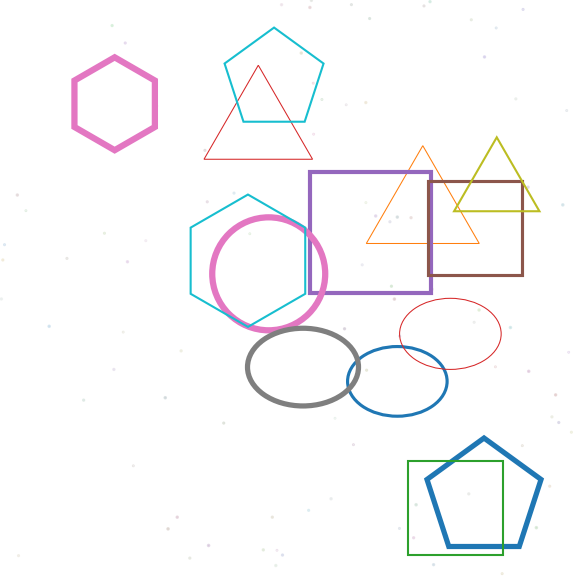[{"shape": "pentagon", "thickness": 2.5, "radius": 0.52, "center": [0.838, 0.137]}, {"shape": "oval", "thickness": 1.5, "radius": 0.43, "center": [0.688, 0.339]}, {"shape": "triangle", "thickness": 0.5, "radius": 0.56, "center": [0.732, 0.634]}, {"shape": "square", "thickness": 1, "radius": 0.41, "center": [0.789, 0.12]}, {"shape": "triangle", "thickness": 0.5, "radius": 0.54, "center": [0.447, 0.778]}, {"shape": "oval", "thickness": 0.5, "radius": 0.44, "center": [0.78, 0.421]}, {"shape": "square", "thickness": 2, "radius": 0.52, "center": [0.641, 0.596]}, {"shape": "square", "thickness": 1.5, "radius": 0.41, "center": [0.823, 0.604]}, {"shape": "hexagon", "thickness": 3, "radius": 0.4, "center": [0.199, 0.819]}, {"shape": "circle", "thickness": 3, "radius": 0.49, "center": [0.465, 0.525]}, {"shape": "oval", "thickness": 2.5, "radius": 0.48, "center": [0.525, 0.363]}, {"shape": "triangle", "thickness": 1, "radius": 0.43, "center": [0.86, 0.676]}, {"shape": "pentagon", "thickness": 1, "radius": 0.45, "center": [0.475, 0.861]}, {"shape": "hexagon", "thickness": 1, "radius": 0.57, "center": [0.429, 0.548]}]